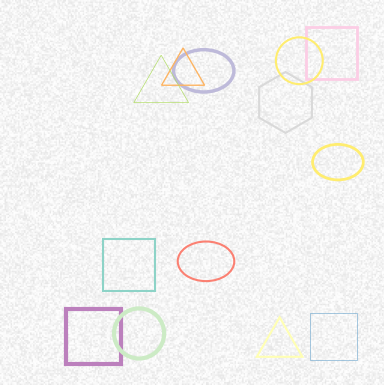[{"shape": "square", "thickness": 1.5, "radius": 0.34, "center": [0.336, 0.312]}, {"shape": "triangle", "thickness": 1.5, "radius": 0.34, "center": [0.726, 0.107]}, {"shape": "oval", "thickness": 2.5, "radius": 0.39, "center": [0.529, 0.816]}, {"shape": "oval", "thickness": 1.5, "radius": 0.37, "center": [0.535, 0.321]}, {"shape": "square", "thickness": 0.5, "radius": 0.31, "center": [0.867, 0.127]}, {"shape": "triangle", "thickness": 1, "radius": 0.32, "center": [0.475, 0.811]}, {"shape": "triangle", "thickness": 0.5, "radius": 0.41, "center": [0.419, 0.774]}, {"shape": "square", "thickness": 2, "radius": 0.33, "center": [0.861, 0.862]}, {"shape": "hexagon", "thickness": 1.5, "radius": 0.4, "center": [0.742, 0.734]}, {"shape": "square", "thickness": 3, "radius": 0.36, "center": [0.242, 0.126]}, {"shape": "circle", "thickness": 3, "radius": 0.33, "center": [0.361, 0.134]}, {"shape": "circle", "thickness": 1.5, "radius": 0.3, "center": [0.777, 0.842]}, {"shape": "oval", "thickness": 2, "radius": 0.33, "center": [0.878, 0.579]}]